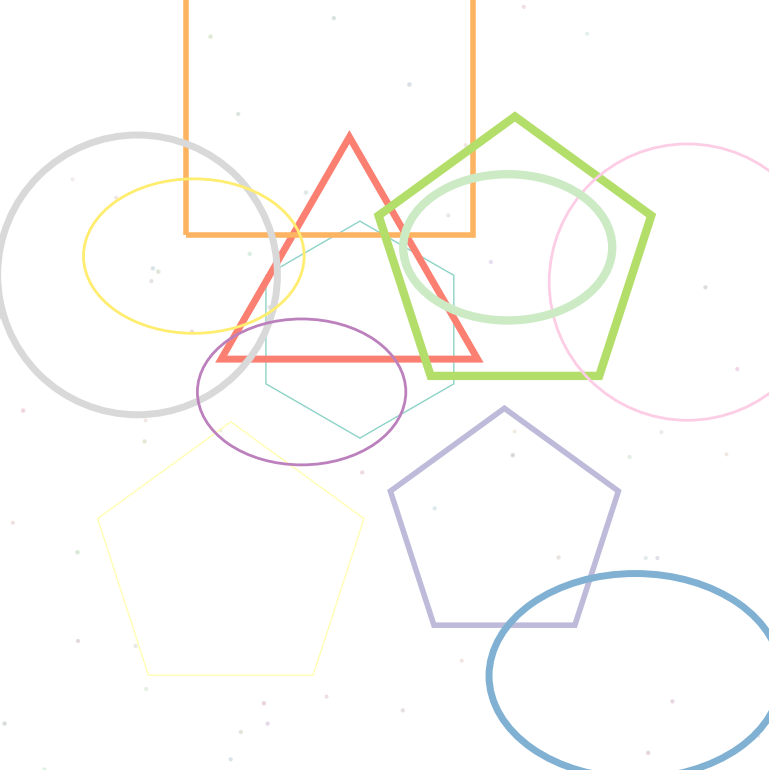[{"shape": "hexagon", "thickness": 0.5, "radius": 0.7, "center": [0.467, 0.572]}, {"shape": "pentagon", "thickness": 0.5, "radius": 0.91, "center": [0.3, 0.27]}, {"shape": "pentagon", "thickness": 2, "radius": 0.78, "center": [0.655, 0.314]}, {"shape": "triangle", "thickness": 2.5, "radius": 0.96, "center": [0.454, 0.63]}, {"shape": "oval", "thickness": 2.5, "radius": 0.95, "center": [0.825, 0.122]}, {"shape": "square", "thickness": 2, "radius": 0.93, "center": [0.428, 0.881]}, {"shape": "pentagon", "thickness": 3, "radius": 0.93, "center": [0.669, 0.662]}, {"shape": "circle", "thickness": 1, "radius": 0.9, "center": [0.893, 0.634]}, {"shape": "circle", "thickness": 2.5, "radius": 0.91, "center": [0.179, 0.643]}, {"shape": "oval", "thickness": 1, "radius": 0.68, "center": [0.392, 0.491]}, {"shape": "oval", "thickness": 3, "radius": 0.68, "center": [0.659, 0.679]}, {"shape": "oval", "thickness": 1, "radius": 0.72, "center": [0.252, 0.667]}]